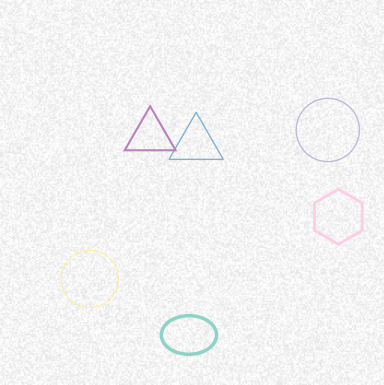[{"shape": "oval", "thickness": 2.5, "radius": 0.36, "center": [0.491, 0.13]}, {"shape": "circle", "thickness": 1, "radius": 0.41, "center": [0.852, 0.662]}, {"shape": "triangle", "thickness": 1, "radius": 0.41, "center": [0.509, 0.627]}, {"shape": "hexagon", "thickness": 2, "radius": 0.36, "center": [0.879, 0.437]}, {"shape": "triangle", "thickness": 1.5, "radius": 0.38, "center": [0.39, 0.648]}, {"shape": "circle", "thickness": 0.5, "radius": 0.37, "center": [0.233, 0.276]}]